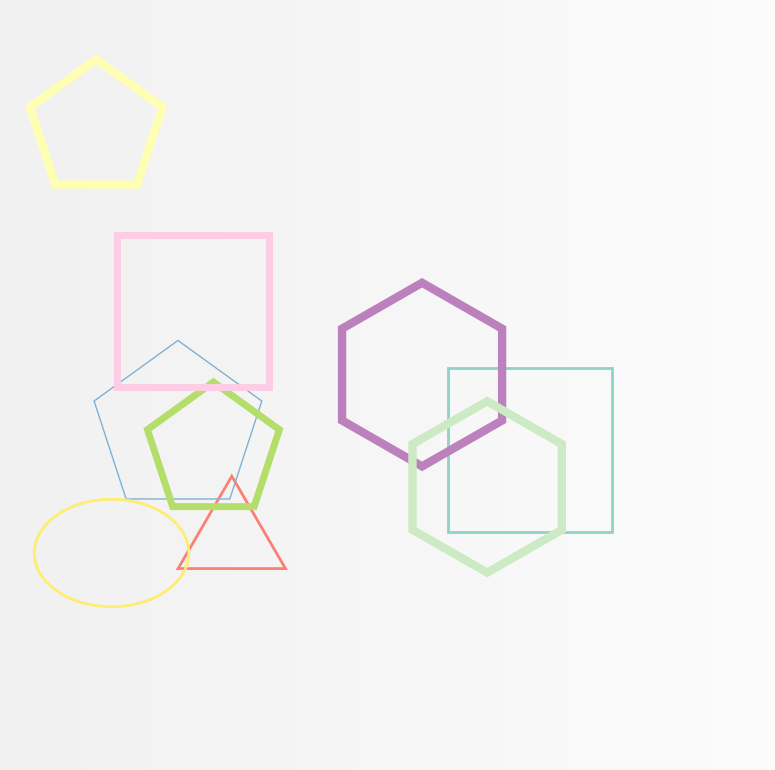[{"shape": "square", "thickness": 1, "radius": 0.53, "center": [0.684, 0.415]}, {"shape": "pentagon", "thickness": 3, "radius": 0.45, "center": [0.124, 0.833]}, {"shape": "triangle", "thickness": 1, "radius": 0.4, "center": [0.299, 0.302]}, {"shape": "pentagon", "thickness": 0.5, "radius": 0.57, "center": [0.23, 0.444]}, {"shape": "pentagon", "thickness": 2.5, "radius": 0.45, "center": [0.275, 0.414]}, {"shape": "square", "thickness": 2.5, "radius": 0.49, "center": [0.249, 0.596]}, {"shape": "hexagon", "thickness": 3, "radius": 0.6, "center": [0.545, 0.514]}, {"shape": "hexagon", "thickness": 3, "radius": 0.56, "center": [0.629, 0.368]}, {"shape": "oval", "thickness": 1, "radius": 0.5, "center": [0.144, 0.282]}]